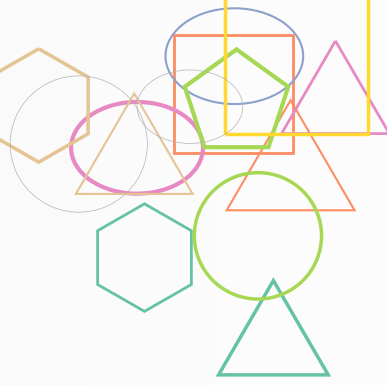[{"shape": "hexagon", "thickness": 2, "radius": 0.7, "center": [0.373, 0.331]}, {"shape": "triangle", "thickness": 2.5, "radius": 0.82, "center": [0.706, 0.108]}, {"shape": "square", "thickness": 2, "radius": 0.77, "center": [0.602, 0.756]}, {"shape": "triangle", "thickness": 1.5, "radius": 0.95, "center": [0.75, 0.549]}, {"shape": "oval", "thickness": 1.5, "radius": 0.89, "center": [0.605, 0.854]}, {"shape": "oval", "thickness": 3, "radius": 0.85, "center": [0.354, 0.616]}, {"shape": "triangle", "thickness": 2, "radius": 0.8, "center": [0.866, 0.733]}, {"shape": "circle", "thickness": 2.5, "radius": 0.82, "center": [0.666, 0.387]}, {"shape": "pentagon", "thickness": 3, "radius": 0.7, "center": [0.61, 0.731]}, {"shape": "square", "thickness": 2.5, "radius": 0.92, "center": [0.765, 0.837]}, {"shape": "triangle", "thickness": 1.5, "radius": 0.87, "center": [0.346, 0.583]}, {"shape": "hexagon", "thickness": 2.5, "radius": 0.74, "center": [0.1, 0.726]}, {"shape": "oval", "thickness": 0.5, "radius": 0.68, "center": [0.49, 0.723]}, {"shape": "circle", "thickness": 0.5, "radius": 0.89, "center": [0.203, 0.626]}]